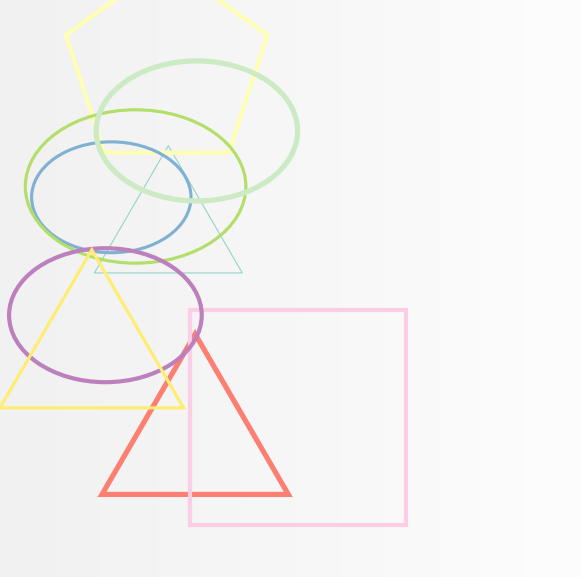[{"shape": "triangle", "thickness": 0.5, "radius": 0.73, "center": [0.29, 0.6]}, {"shape": "pentagon", "thickness": 2, "radius": 0.91, "center": [0.287, 0.882]}, {"shape": "triangle", "thickness": 2.5, "radius": 0.93, "center": [0.336, 0.236]}, {"shape": "oval", "thickness": 1.5, "radius": 0.69, "center": [0.191, 0.658]}, {"shape": "oval", "thickness": 1.5, "radius": 0.95, "center": [0.233, 0.676]}, {"shape": "square", "thickness": 2, "radius": 0.93, "center": [0.513, 0.276]}, {"shape": "oval", "thickness": 2, "radius": 0.83, "center": [0.181, 0.453]}, {"shape": "oval", "thickness": 2.5, "radius": 0.87, "center": [0.339, 0.772]}, {"shape": "triangle", "thickness": 1.5, "radius": 0.91, "center": [0.158, 0.384]}]